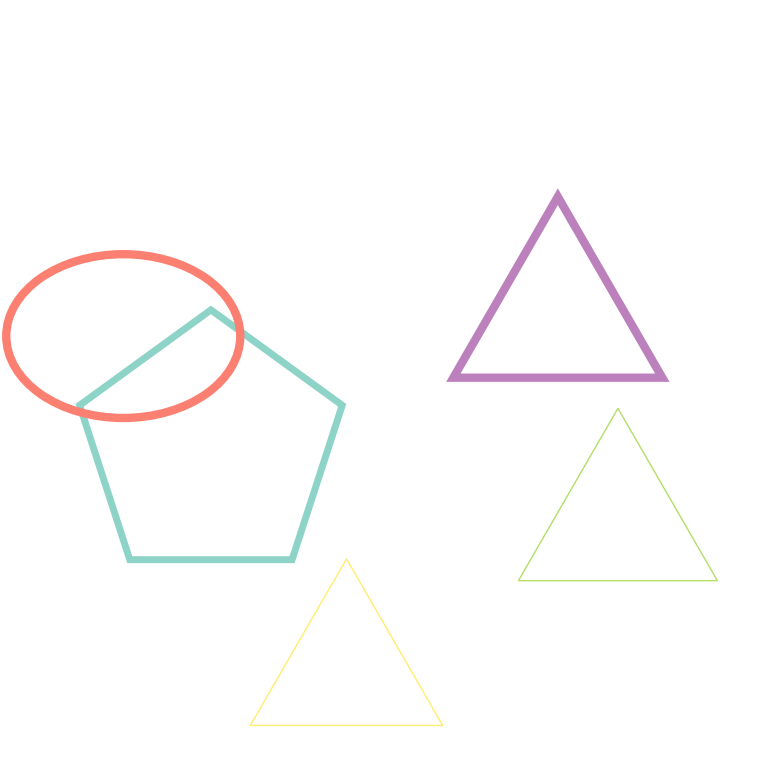[{"shape": "pentagon", "thickness": 2.5, "radius": 0.9, "center": [0.274, 0.418]}, {"shape": "oval", "thickness": 3, "radius": 0.76, "center": [0.16, 0.564]}, {"shape": "triangle", "thickness": 0.5, "radius": 0.75, "center": [0.803, 0.32]}, {"shape": "triangle", "thickness": 3, "radius": 0.78, "center": [0.724, 0.588]}, {"shape": "triangle", "thickness": 0.5, "radius": 0.72, "center": [0.45, 0.13]}]